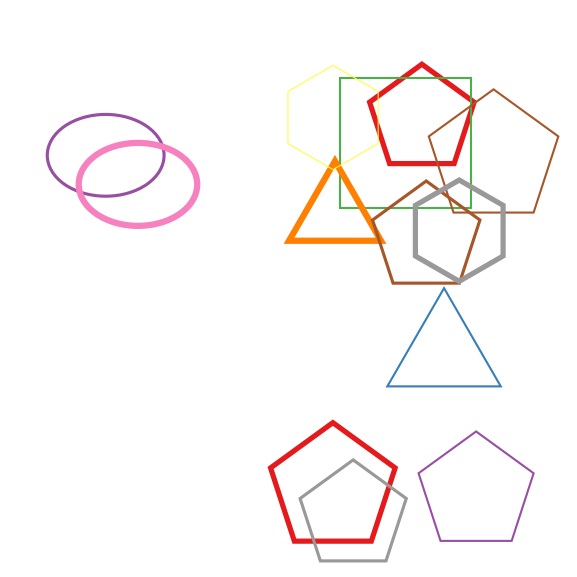[{"shape": "pentagon", "thickness": 2.5, "radius": 0.57, "center": [0.576, 0.154]}, {"shape": "pentagon", "thickness": 2.5, "radius": 0.48, "center": [0.73, 0.793]}, {"shape": "triangle", "thickness": 1, "radius": 0.57, "center": [0.769, 0.387]}, {"shape": "square", "thickness": 1, "radius": 0.56, "center": [0.702, 0.751]}, {"shape": "oval", "thickness": 1.5, "radius": 0.51, "center": [0.183, 0.73]}, {"shape": "pentagon", "thickness": 1, "radius": 0.52, "center": [0.824, 0.147]}, {"shape": "triangle", "thickness": 3, "radius": 0.46, "center": [0.58, 0.628]}, {"shape": "hexagon", "thickness": 0.5, "radius": 0.45, "center": [0.577, 0.796]}, {"shape": "pentagon", "thickness": 1, "radius": 0.59, "center": [0.855, 0.726]}, {"shape": "pentagon", "thickness": 1.5, "radius": 0.49, "center": [0.738, 0.588]}, {"shape": "oval", "thickness": 3, "radius": 0.51, "center": [0.239, 0.68]}, {"shape": "hexagon", "thickness": 2.5, "radius": 0.44, "center": [0.795, 0.6]}, {"shape": "pentagon", "thickness": 1.5, "radius": 0.48, "center": [0.612, 0.106]}]